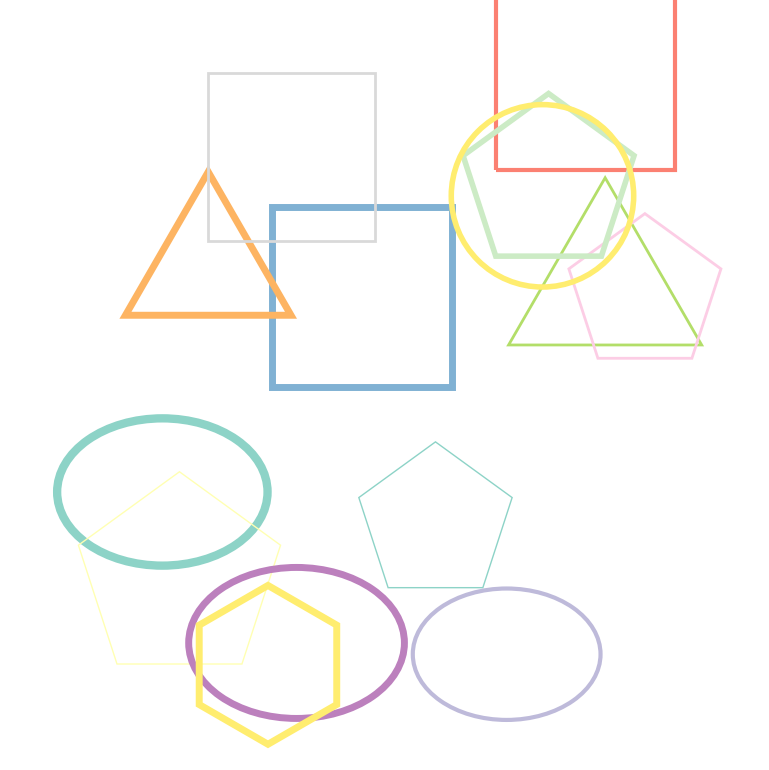[{"shape": "oval", "thickness": 3, "radius": 0.68, "center": [0.211, 0.361]}, {"shape": "pentagon", "thickness": 0.5, "radius": 0.52, "center": [0.566, 0.321]}, {"shape": "pentagon", "thickness": 0.5, "radius": 0.69, "center": [0.233, 0.249]}, {"shape": "oval", "thickness": 1.5, "radius": 0.61, "center": [0.658, 0.15]}, {"shape": "square", "thickness": 1.5, "radius": 0.58, "center": [0.76, 0.895]}, {"shape": "square", "thickness": 2.5, "radius": 0.58, "center": [0.47, 0.614]}, {"shape": "triangle", "thickness": 2.5, "radius": 0.62, "center": [0.27, 0.653]}, {"shape": "triangle", "thickness": 1, "radius": 0.72, "center": [0.786, 0.624]}, {"shape": "pentagon", "thickness": 1, "radius": 0.52, "center": [0.838, 0.619]}, {"shape": "square", "thickness": 1, "radius": 0.54, "center": [0.378, 0.796]}, {"shape": "oval", "thickness": 2.5, "radius": 0.7, "center": [0.385, 0.165]}, {"shape": "pentagon", "thickness": 2, "radius": 0.58, "center": [0.712, 0.762]}, {"shape": "circle", "thickness": 2, "radius": 0.59, "center": [0.705, 0.746]}, {"shape": "hexagon", "thickness": 2.5, "radius": 0.52, "center": [0.348, 0.137]}]